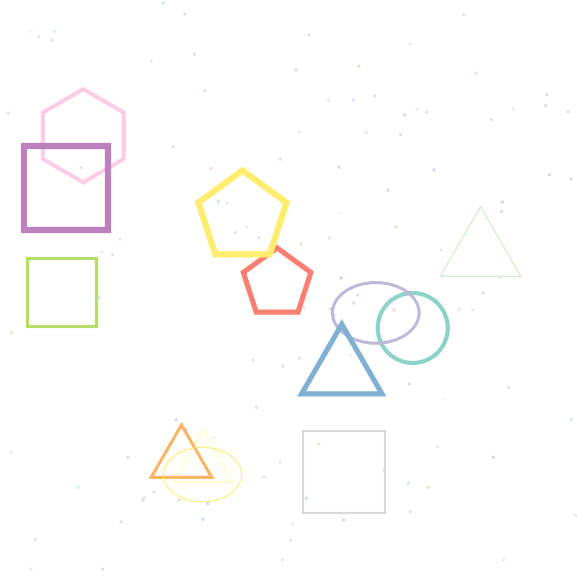[{"shape": "circle", "thickness": 2, "radius": 0.3, "center": [0.715, 0.431]}, {"shape": "triangle", "thickness": 0.5, "radius": 0.3, "center": [0.352, 0.195]}, {"shape": "oval", "thickness": 1.5, "radius": 0.38, "center": [0.651, 0.457]}, {"shape": "pentagon", "thickness": 2.5, "radius": 0.31, "center": [0.48, 0.508]}, {"shape": "triangle", "thickness": 2.5, "radius": 0.4, "center": [0.592, 0.357]}, {"shape": "triangle", "thickness": 1.5, "radius": 0.3, "center": [0.314, 0.203]}, {"shape": "square", "thickness": 1.5, "radius": 0.3, "center": [0.107, 0.493]}, {"shape": "hexagon", "thickness": 2, "radius": 0.4, "center": [0.144, 0.764]}, {"shape": "square", "thickness": 1, "radius": 0.36, "center": [0.596, 0.182]}, {"shape": "square", "thickness": 3, "radius": 0.36, "center": [0.114, 0.674]}, {"shape": "triangle", "thickness": 0.5, "radius": 0.4, "center": [0.832, 0.561]}, {"shape": "oval", "thickness": 0.5, "radius": 0.34, "center": [0.351, 0.177]}, {"shape": "pentagon", "thickness": 3, "radius": 0.4, "center": [0.42, 0.624]}]